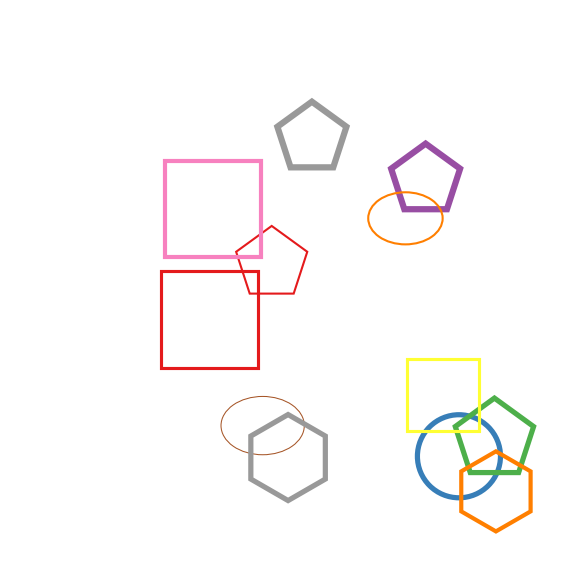[{"shape": "pentagon", "thickness": 1, "radius": 0.32, "center": [0.47, 0.543]}, {"shape": "square", "thickness": 1.5, "radius": 0.42, "center": [0.362, 0.446]}, {"shape": "circle", "thickness": 2.5, "radius": 0.36, "center": [0.795, 0.209]}, {"shape": "pentagon", "thickness": 2.5, "radius": 0.36, "center": [0.856, 0.239]}, {"shape": "pentagon", "thickness": 3, "radius": 0.31, "center": [0.737, 0.688]}, {"shape": "hexagon", "thickness": 2, "radius": 0.35, "center": [0.859, 0.148]}, {"shape": "oval", "thickness": 1, "radius": 0.32, "center": [0.702, 0.621]}, {"shape": "square", "thickness": 1.5, "radius": 0.31, "center": [0.767, 0.315]}, {"shape": "oval", "thickness": 0.5, "radius": 0.36, "center": [0.455, 0.262]}, {"shape": "square", "thickness": 2, "radius": 0.42, "center": [0.368, 0.637]}, {"shape": "pentagon", "thickness": 3, "radius": 0.31, "center": [0.54, 0.76]}, {"shape": "hexagon", "thickness": 2.5, "radius": 0.37, "center": [0.499, 0.207]}]